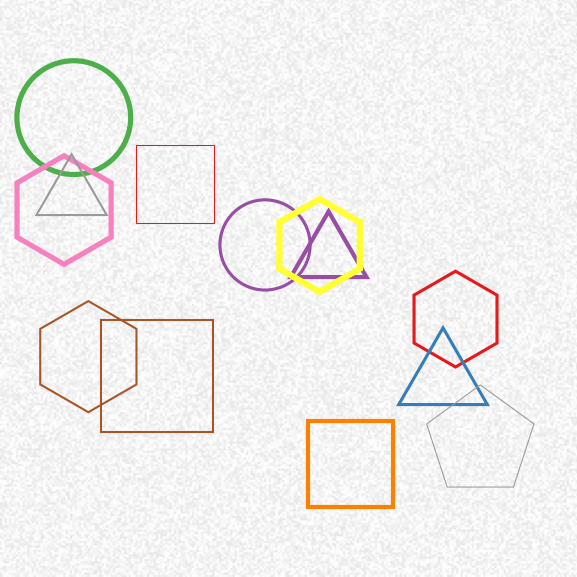[{"shape": "hexagon", "thickness": 1.5, "radius": 0.41, "center": [0.789, 0.447]}, {"shape": "square", "thickness": 0.5, "radius": 0.34, "center": [0.303, 0.68]}, {"shape": "triangle", "thickness": 1.5, "radius": 0.44, "center": [0.767, 0.343]}, {"shape": "circle", "thickness": 2.5, "radius": 0.49, "center": [0.128, 0.795]}, {"shape": "circle", "thickness": 1.5, "radius": 0.39, "center": [0.459, 0.575]}, {"shape": "triangle", "thickness": 2, "radius": 0.38, "center": [0.569, 0.557]}, {"shape": "square", "thickness": 2, "radius": 0.37, "center": [0.607, 0.196]}, {"shape": "hexagon", "thickness": 3, "radius": 0.4, "center": [0.553, 0.574]}, {"shape": "square", "thickness": 1, "radius": 0.48, "center": [0.273, 0.348]}, {"shape": "hexagon", "thickness": 1, "radius": 0.48, "center": [0.153, 0.382]}, {"shape": "hexagon", "thickness": 2.5, "radius": 0.47, "center": [0.111, 0.635]}, {"shape": "triangle", "thickness": 1, "radius": 0.35, "center": [0.124, 0.662]}, {"shape": "pentagon", "thickness": 0.5, "radius": 0.49, "center": [0.832, 0.235]}]